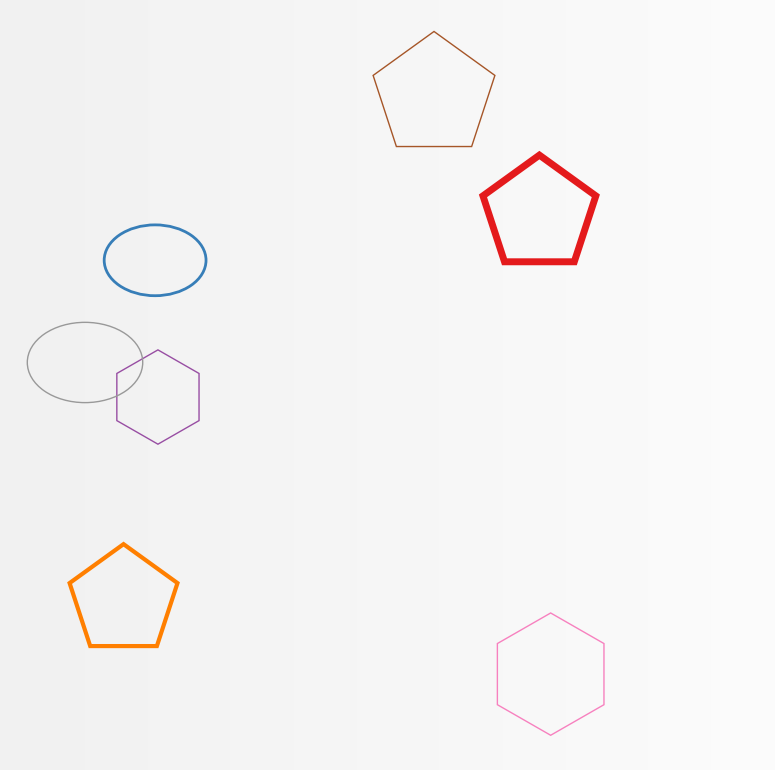[{"shape": "pentagon", "thickness": 2.5, "radius": 0.38, "center": [0.696, 0.722]}, {"shape": "oval", "thickness": 1, "radius": 0.33, "center": [0.2, 0.662]}, {"shape": "hexagon", "thickness": 0.5, "radius": 0.31, "center": [0.204, 0.484]}, {"shape": "pentagon", "thickness": 1.5, "radius": 0.37, "center": [0.159, 0.22]}, {"shape": "pentagon", "thickness": 0.5, "radius": 0.41, "center": [0.56, 0.877]}, {"shape": "hexagon", "thickness": 0.5, "radius": 0.4, "center": [0.711, 0.125]}, {"shape": "oval", "thickness": 0.5, "radius": 0.37, "center": [0.11, 0.529]}]